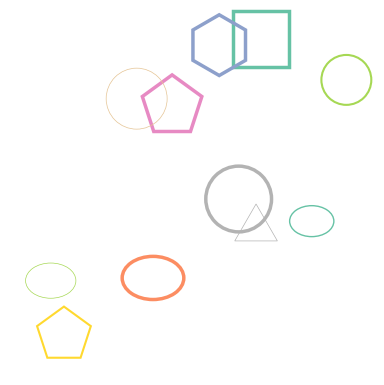[{"shape": "square", "thickness": 2.5, "radius": 0.36, "center": [0.678, 0.899]}, {"shape": "oval", "thickness": 1, "radius": 0.29, "center": [0.81, 0.426]}, {"shape": "oval", "thickness": 2.5, "radius": 0.4, "center": [0.397, 0.278]}, {"shape": "hexagon", "thickness": 2.5, "radius": 0.39, "center": [0.569, 0.883]}, {"shape": "pentagon", "thickness": 2.5, "radius": 0.41, "center": [0.447, 0.724]}, {"shape": "oval", "thickness": 0.5, "radius": 0.33, "center": [0.132, 0.271]}, {"shape": "circle", "thickness": 1.5, "radius": 0.32, "center": [0.9, 0.792]}, {"shape": "pentagon", "thickness": 1.5, "radius": 0.37, "center": [0.166, 0.13]}, {"shape": "circle", "thickness": 0.5, "radius": 0.4, "center": [0.355, 0.744]}, {"shape": "circle", "thickness": 2.5, "radius": 0.43, "center": [0.62, 0.483]}, {"shape": "triangle", "thickness": 0.5, "radius": 0.32, "center": [0.665, 0.406]}]